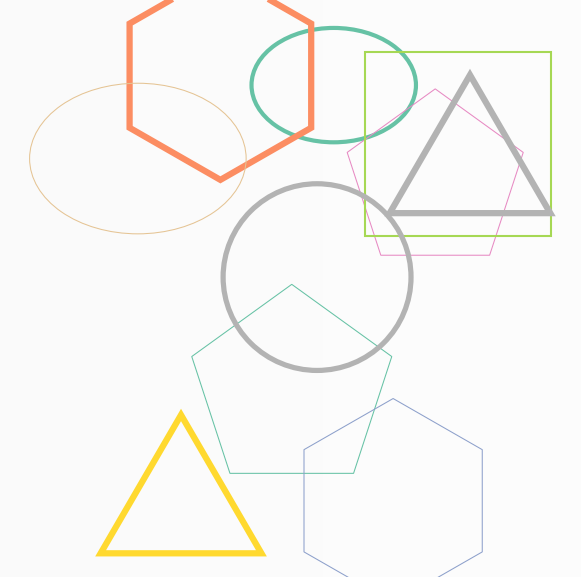[{"shape": "pentagon", "thickness": 0.5, "radius": 0.9, "center": [0.502, 0.326]}, {"shape": "oval", "thickness": 2, "radius": 0.71, "center": [0.574, 0.852]}, {"shape": "hexagon", "thickness": 3, "radius": 0.9, "center": [0.379, 0.868]}, {"shape": "hexagon", "thickness": 0.5, "radius": 0.89, "center": [0.676, 0.132]}, {"shape": "pentagon", "thickness": 0.5, "radius": 0.8, "center": [0.749, 0.686]}, {"shape": "square", "thickness": 1, "radius": 0.8, "center": [0.788, 0.75]}, {"shape": "triangle", "thickness": 3, "radius": 0.8, "center": [0.311, 0.121]}, {"shape": "oval", "thickness": 0.5, "radius": 0.93, "center": [0.237, 0.725]}, {"shape": "triangle", "thickness": 3, "radius": 0.8, "center": [0.809, 0.71]}, {"shape": "circle", "thickness": 2.5, "radius": 0.81, "center": [0.545, 0.519]}]